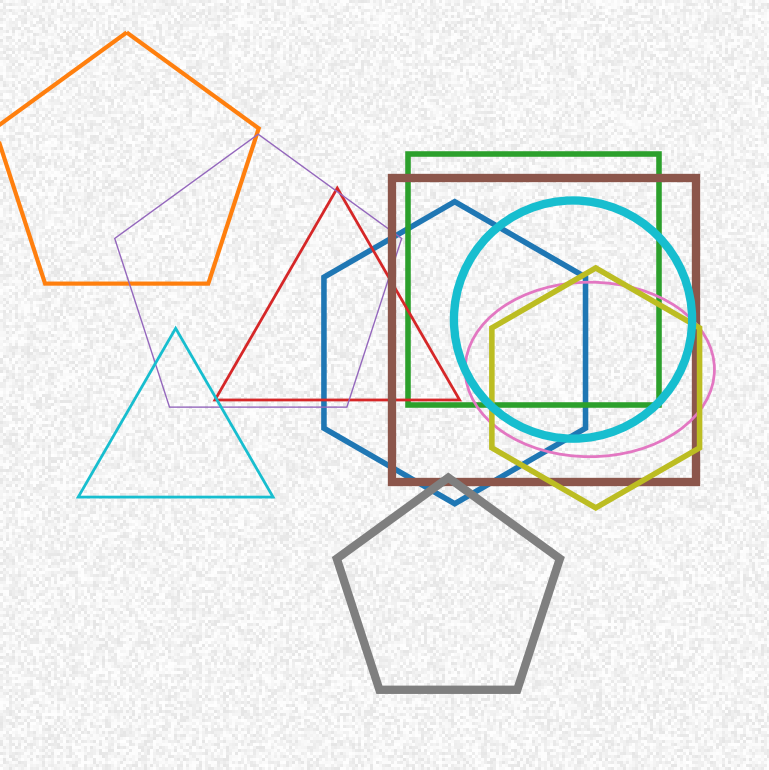[{"shape": "hexagon", "thickness": 2, "radius": 0.98, "center": [0.591, 0.542]}, {"shape": "pentagon", "thickness": 1.5, "radius": 0.9, "center": [0.165, 0.778]}, {"shape": "square", "thickness": 2, "radius": 0.82, "center": [0.692, 0.637]}, {"shape": "triangle", "thickness": 1, "radius": 0.92, "center": [0.438, 0.572]}, {"shape": "pentagon", "thickness": 0.5, "radius": 0.98, "center": [0.335, 0.63]}, {"shape": "square", "thickness": 3, "radius": 0.99, "center": [0.707, 0.571]}, {"shape": "oval", "thickness": 1, "radius": 0.81, "center": [0.766, 0.52]}, {"shape": "pentagon", "thickness": 3, "radius": 0.76, "center": [0.582, 0.227]}, {"shape": "hexagon", "thickness": 2, "radius": 0.78, "center": [0.774, 0.496]}, {"shape": "triangle", "thickness": 1, "radius": 0.73, "center": [0.228, 0.428]}, {"shape": "circle", "thickness": 3, "radius": 0.77, "center": [0.744, 0.585]}]